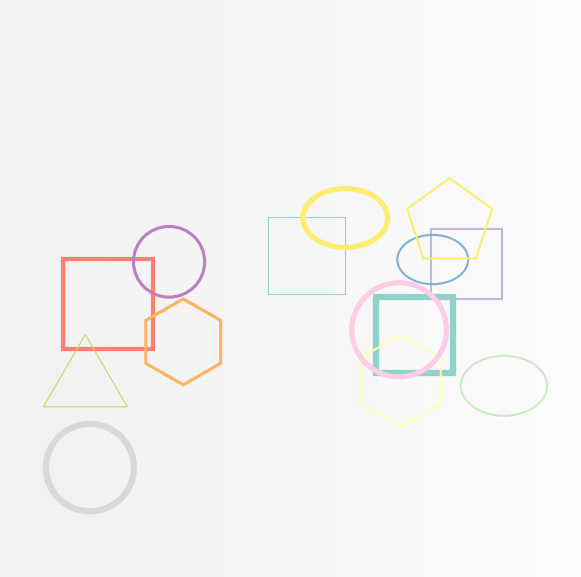[{"shape": "square", "thickness": 3, "radius": 0.33, "center": [0.714, 0.419]}, {"shape": "square", "thickness": 0.5, "radius": 0.33, "center": [0.528, 0.557]}, {"shape": "hexagon", "thickness": 1, "radius": 0.4, "center": [0.69, 0.34]}, {"shape": "square", "thickness": 1, "radius": 0.31, "center": [0.802, 0.542]}, {"shape": "square", "thickness": 2, "radius": 0.39, "center": [0.186, 0.472]}, {"shape": "oval", "thickness": 1, "radius": 0.3, "center": [0.745, 0.55]}, {"shape": "hexagon", "thickness": 1.5, "radius": 0.37, "center": [0.315, 0.407]}, {"shape": "triangle", "thickness": 0.5, "radius": 0.42, "center": [0.147, 0.336]}, {"shape": "circle", "thickness": 2.5, "radius": 0.41, "center": [0.687, 0.428]}, {"shape": "circle", "thickness": 3, "radius": 0.38, "center": [0.155, 0.189]}, {"shape": "circle", "thickness": 1.5, "radius": 0.31, "center": [0.291, 0.546]}, {"shape": "oval", "thickness": 1, "radius": 0.37, "center": [0.867, 0.331]}, {"shape": "oval", "thickness": 2.5, "radius": 0.36, "center": [0.594, 0.622]}, {"shape": "pentagon", "thickness": 1, "radius": 0.38, "center": [0.774, 0.614]}]